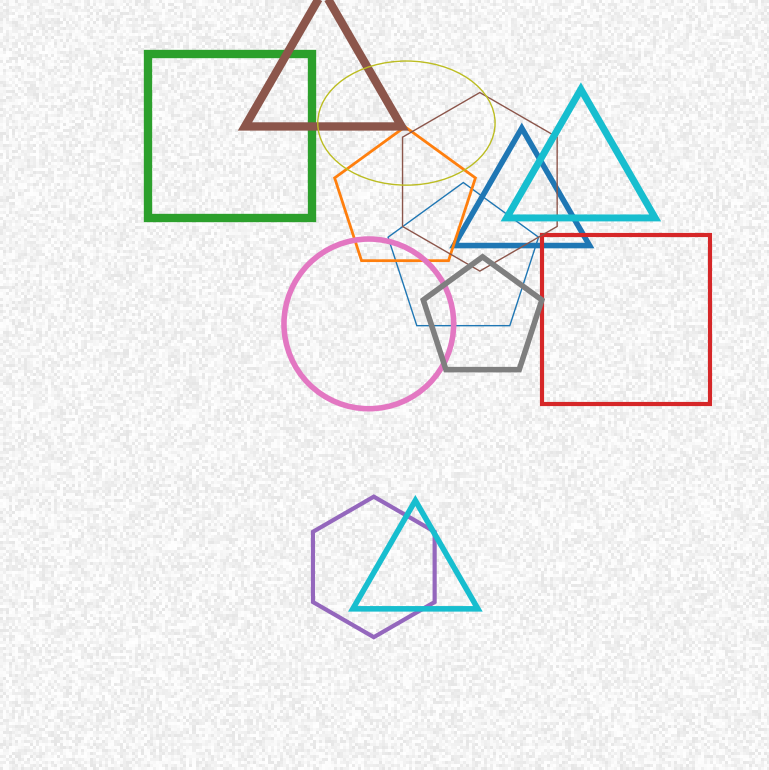[{"shape": "pentagon", "thickness": 0.5, "radius": 0.51, "center": [0.602, 0.66]}, {"shape": "triangle", "thickness": 2, "radius": 0.51, "center": [0.678, 0.732]}, {"shape": "pentagon", "thickness": 1, "radius": 0.48, "center": [0.526, 0.739]}, {"shape": "square", "thickness": 3, "radius": 0.53, "center": [0.298, 0.824]}, {"shape": "square", "thickness": 1.5, "radius": 0.55, "center": [0.813, 0.585]}, {"shape": "hexagon", "thickness": 1.5, "radius": 0.46, "center": [0.485, 0.264]}, {"shape": "hexagon", "thickness": 0.5, "radius": 0.58, "center": [0.623, 0.764]}, {"shape": "triangle", "thickness": 3, "radius": 0.59, "center": [0.42, 0.894]}, {"shape": "circle", "thickness": 2, "radius": 0.55, "center": [0.479, 0.579]}, {"shape": "pentagon", "thickness": 2, "radius": 0.4, "center": [0.627, 0.585]}, {"shape": "oval", "thickness": 0.5, "radius": 0.58, "center": [0.528, 0.84]}, {"shape": "triangle", "thickness": 2, "radius": 0.47, "center": [0.539, 0.256]}, {"shape": "triangle", "thickness": 2.5, "radius": 0.56, "center": [0.754, 0.773]}]